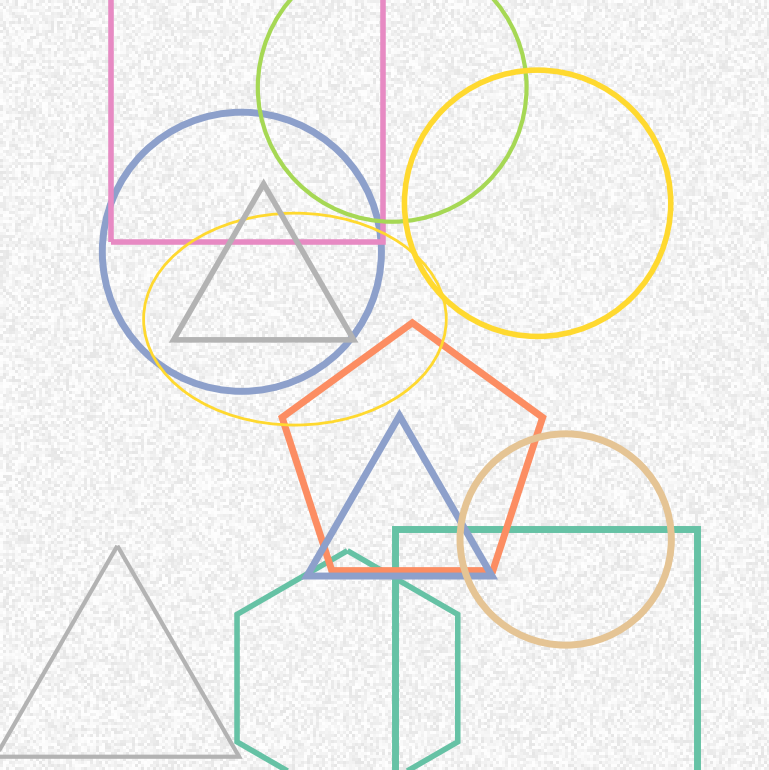[{"shape": "hexagon", "thickness": 2, "radius": 0.83, "center": [0.451, 0.119]}, {"shape": "square", "thickness": 2.5, "radius": 0.98, "center": [0.709, 0.117]}, {"shape": "pentagon", "thickness": 2.5, "radius": 0.89, "center": [0.536, 0.403]}, {"shape": "circle", "thickness": 2.5, "radius": 0.91, "center": [0.314, 0.673]}, {"shape": "triangle", "thickness": 2.5, "radius": 0.69, "center": [0.519, 0.321]}, {"shape": "square", "thickness": 2, "radius": 0.88, "center": [0.321, 0.862]}, {"shape": "circle", "thickness": 1.5, "radius": 0.87, "center": [0.509, 0.887]}, {"shape": "circle", "thickness": 2, "radius": 0.86, "center": [0.698, 0.736]}, {"shape": "oval", "thickness": 1, "radius": 0.98, "center": [0.383, 0.586]}, {"shape": "circle", "thickness": 2.5, "radius": 0.69, "center": [0.735, 0.299]}, {"shape": "triangle", "thickness": 1.5, "radius": 0.91, "center": [0.152, 0.109]}, {"shape": "triangle", "thickness": 2, "radius": 0.68, "center": [0.342, 0.626]}]